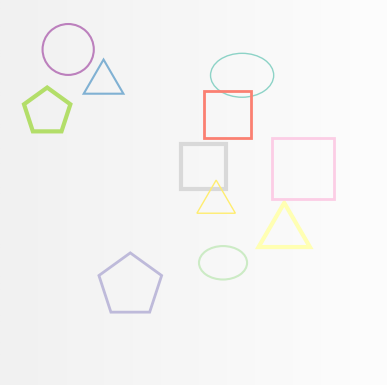[{"shape": "oval", "thickness": 1, "radius": 0.41, "center": [0.625, 0.804]}, {"shape": "triangle", "thickness": 3, "radius": 0.38, "center": [0.734, 0.397]}, {"shape": "pentagon", "thickness": 2, "radius": 0.43, "center": [0.336, 0.258]}, {"shape": "square", "thickness": 2, "radius": 0.3, "center": [0.586, 0.702]}, {"shape": "triangle", "thickness": 1.5, "radius": 0.3, "center": [0.267, 0.786]}, {"shape": "pentagon", "thickness": 3, "radius": 0.31, "center": [0.122, 0.71]}, {"shape": "square", "thickness": 2, "radius": 0.4, "center": [0.782, 0.562]}, {"shape": "square", "thickness": 3, "radius": 0.29, "center": [0.525, 0.568]}, {"shape": "circle", "thickness": 1.5, "radius": 0.33, "center": [0.176, 0.872]}, {"shape": "oval", "thickness": 1.5, "radius": 0.31, "center": [0.576, 0.317]}, {"shape": "triangle", "thickness": 1, "radius": 0.29, "center": [0.558, 0.475]}]